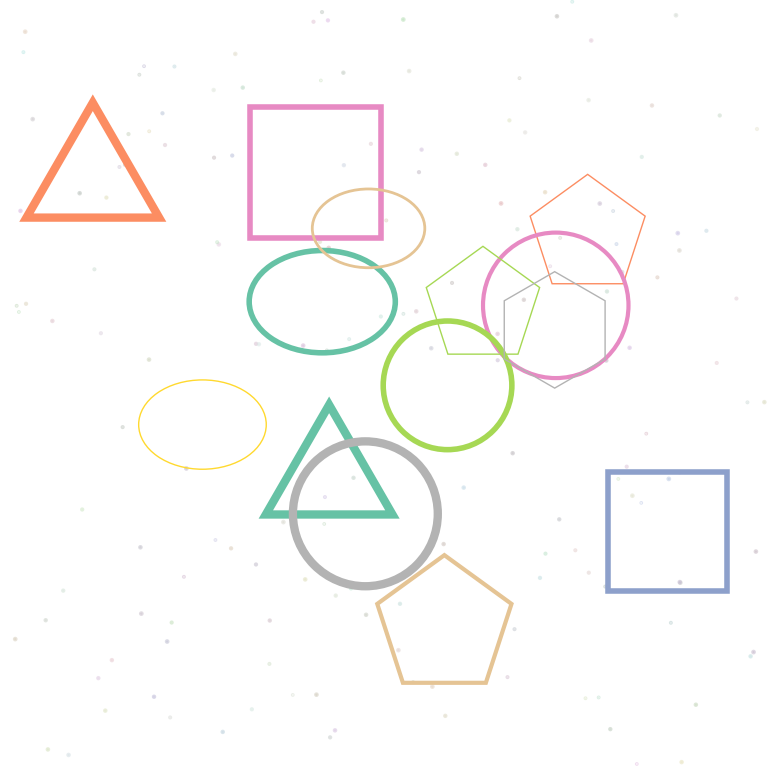[{"shape": "triangle", "thickness": 3, "radius": 0.47, "center": [0.427, 0.379]}, {"shape": "oval", "thickness": 2, "radius": 0.47, "center": [0.419, 0.608]}, {"shape": "triangle", "thickness": 3, "radius": 0.5, "center": [0.121, 0.767]}, {"shape": "pentagon", "thickness": 0.5, "radius": 0.39, "center": [0.763, 0.695]}, {"shape": "square", "thickness": 2, "radius": 0.39, "center": [0.867, 0.31]}, {"shape": "circle", "thickness": 1.5, "radius": 0.47, "center": [0.722, 0.603]}, {"shape": "square", "thickness": 2, "radius": 0.43, "center": [0.41, 0.776]}, {"shape": "circle", "thickness": 2, "radius": 0.42, "center": [0.581, 0.5]}, {"shape": "pentagon", "thickness": 0.5, "radius": 0.39, "center": [0.627, 0.603]}, {"shape": "oval", "thickness": 0.5, "radius": 0.41, "center": [0.263, 0.449]}, {"shape": "pentagon", "thickness": 1.5, "radius": 0.46, "center": [0.577, 0.187]}, {"shape": "oval", "thickness": 1, "radius": 0.37, "center": [0.479, 0.703]}, {"shape": "hexagon", "thickness": 0.5, "radius": 0.38, "center": [0.72, 0.572]}, {"shape": "circle", "thickness": 3, "radius": 0.47, "center": [0.474, 0.333]}]